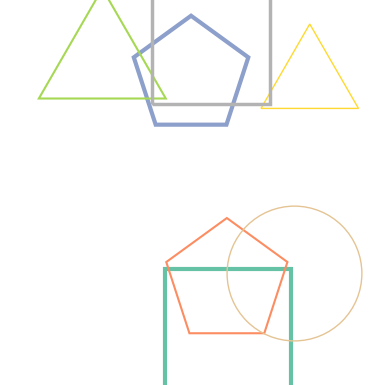[{"shape": "square", "thickness": 3, "radius": 0.81, "center": [0.592, 0.137]}, {"shape": "pentagon", "thickness": 1.5, "radius": 0.83, "center": [0.589, 0.268]}, {"shape": "pentagon", "thickness": 3, "radius": 0.78, "center": [0.496, 0.803]}, {"shape": "triangle", "thickness": 1.5, "radius": 0.95, "center": [0.266, 0.839]}, {"shape": "triangle", "thickness": 1, "radius": 0.73, "center": [0.805, 0.791]}, {"shape": "circle", "thickness": 1, "radius": 0.88, "center": [0.765, 0.29]}, {"shape": "square", "thickness": 2.5, "radius": 0.77, "center": [0.548, 0.883]}]